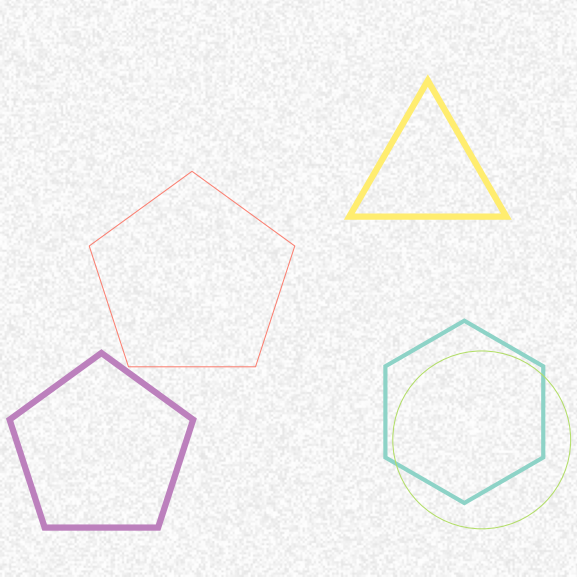[{"shape": "hexagon", "thickness": 2, "radius": 0.79, "center": [0.804, 0.286]}, {"shape": "pentagon", "thickness": 0.5, "radius": 0.94, "center": [0.332, 0.515]}, {"shape": "circle", "thickness": 0.5, "radius": 0.77, "center": [0.834, 0.237]}, {"shape": "pentagon", "thickness": 3, "radius": 0.84, "center": [0.176, 0.221]}, {"shape": "triangle", "thickness": 3, "radius": 0.79, "center": [0.741, 0.703]}]